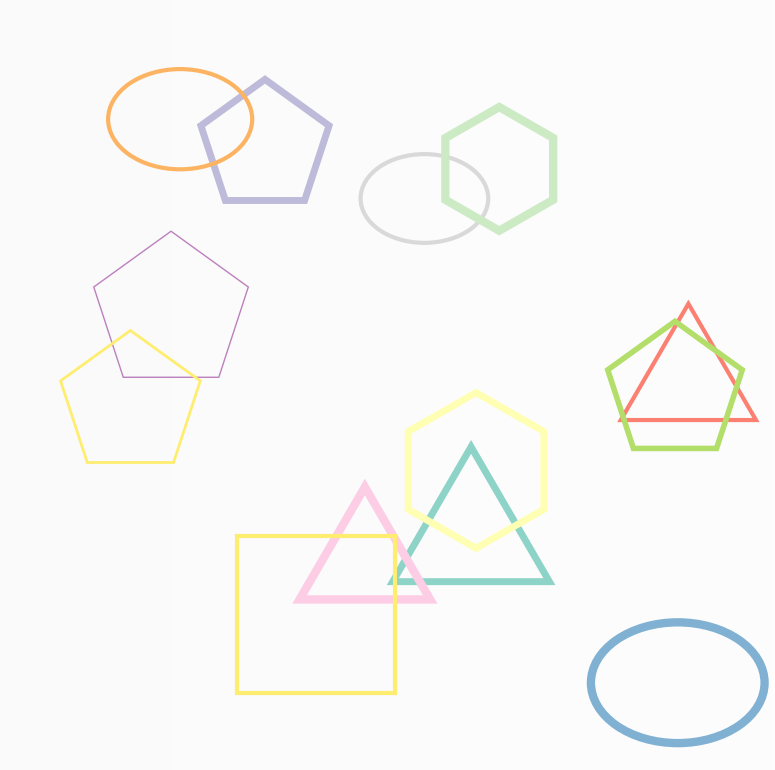[{"shape": "triangle", "thickness": 2.5, "radius": 0.58, "center": [0.608, 0.303]}, {"shape": "hexagon", "thickness": 2.5, "radius": 0.51, "center": [0.614, 0.389]}, {"shape": "pentagon", "thickness": 2.5, "radius": 0.43, "center": [0.342, 0.81]}, {"shape": "triangle", "thickness": 1.5, "radius": 0.5, "center": [0.888, 0.505]}, {"shape": "oval", "thickness": 3, "radius": 0.56, "center": [0.875, 0.113]}, {"shape": "oval", "thickness": 1.5, "radius": 0.46, "center": [0.232, 0.845]}, {"shape": "pentagon", "thickness": 2, "radius": 0.46, "center": [0.871, 0.491]}, {"shape": "triangle", "thickness": 3, "radius": 0.49, "center": [0.471, 0.27]}, {"shape": "oval", "thickness": 1.5, "radius": 0.41, "center": [0.548, 0.742]}, {"shape": "pentagon", "thickness": 0.5, "radius": 0.52, "center": [0.221, 0.595]}, {"shape": "hexagon", "thickness": 3, "radius": 0.4, "center": [0.644, 0.781]}, {"shape": "pentagon", "thickness": 1, "radius": 0.47, "center": [0.168, 0.476]}, {"shape": "square", "thickness": 1.5, "radius": 0.51, "center": [0.408, 0.202]}]